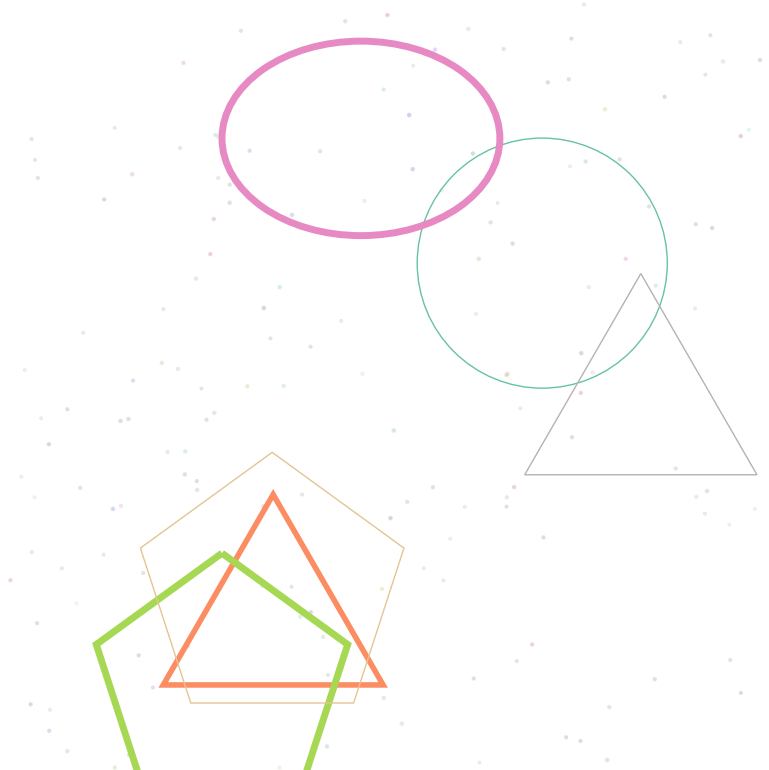[{"shape": "circle", "thickness": 0.5, "radius": 0.81, "center": [0.704, 0.658]}, {"shape": "triangle", "thickness": 2, "radius": 0.82, "center": [0.355, 0.193]}, {"shape": "oval", "thickness": 2.5, "radius": 0.9, "center": [0.469, 0.82]}, {"shape": "pentagon", "thickness": 2.5, "radius": 0.86, "center": [0.288, 0.11]}, {"shape": "pentagon", "thickness": 0.5, "radius": 0.9, "center": [0.353, 0.233]}, {"shape": "triangle", "thickness": 0.5, "radius": 0.87, "center": [0.832, 0.471]}]